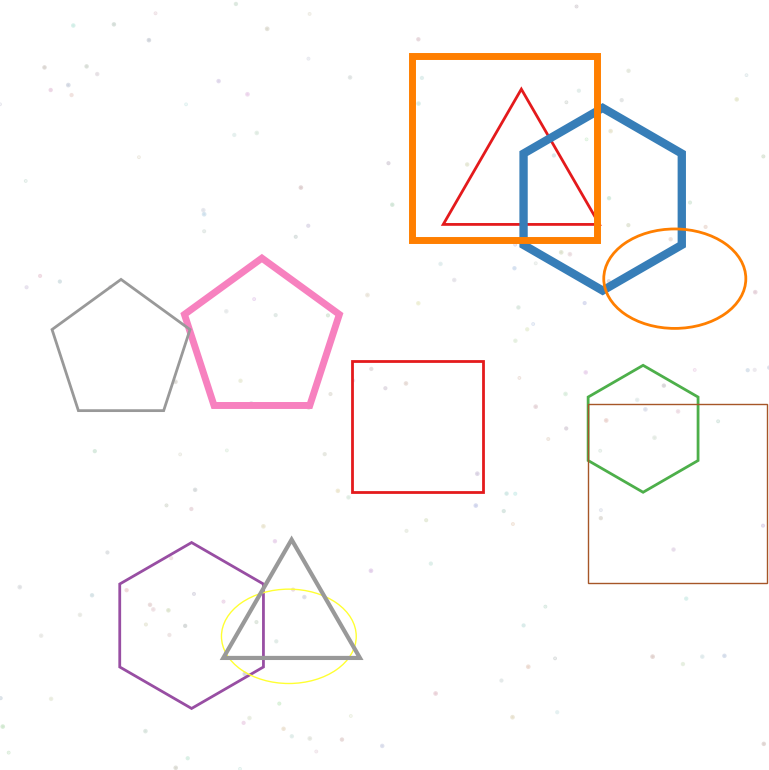[{"shape": "square", "thickness": 1, "radius": 0.43, "center": [0.542, 0.446]}, {"shape": "triangle", "thickness": 1, "radius": 0.59, "center": [0.677, 0.767]}, {"shape": "hexagon", "thickness": 3, "radius": 0.59, "center": [0.783, 0.741]}, {"shape": "hexagon", "thickness": 1, "radius": 0.41, "center": [0.835, 0.443]}, {"shape": "hexagon", "thickness": 1, "radius": 0.54, "center": [0.249, 0.188]}, {"shape": "square", "thickness": 2.5, "radius": 0.6, "center": [0.655, 0.808]}, {"shape": "oval", "thickness": 1, "radius": 0.46, "center": [0.876, 0.638]}, {"shape": "oval", "thickness": 0.5, "radius": 0.44, "center": [0.375, 0.174]}, {"shape": "square", "thickness": 0.5, "radius": 0.58, "center": [0.88, 0.359]}, {"shape": "pentagon", "thickness": 2.5, "radius": 0.53, "center": [0.34, 0.559]}, {"shape": "pentagon", "thickness": 1, "radius": 0.47, "center": [0.157, 0.543]}, {"shape": "triangle", "thickness": 1.5, "radius": 0.51, "center": [0.379, 0.197]}]